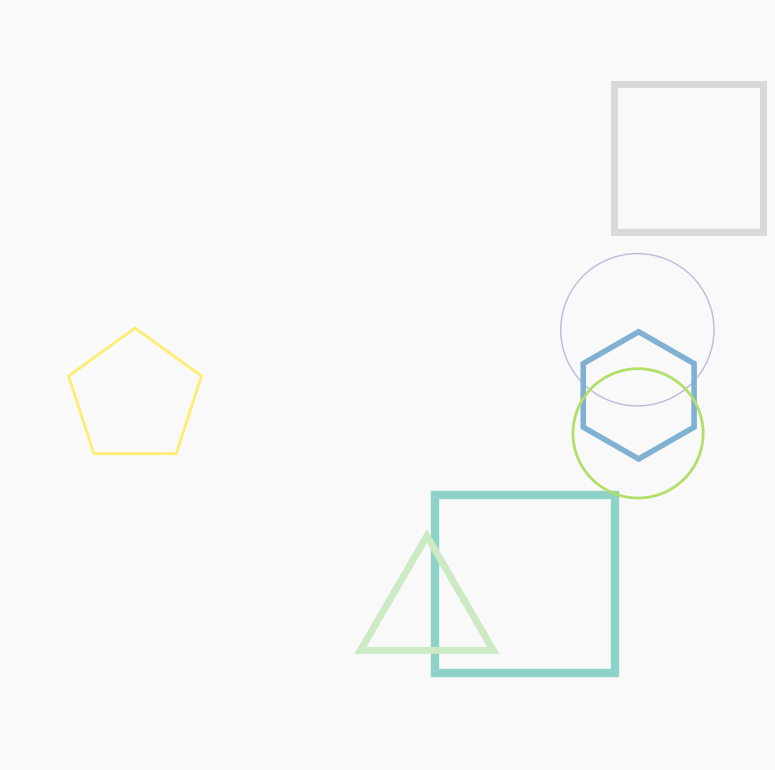[{"shape": "square", "thickness": 3, "radius": 0.58, "center": [0.678, 0.242]}, {"shape": "circle", "thickness": 0.5, "radius": 0.49, "center": [0.822, 0.572]}, {"shape": "hexagon", "thickness": 2, "radius": 0.41, "center": [0.824, 0.487]}, {"shape": "circle", "thickness": 1, "radius": 0.42, "center": [0.823, 0.437]}, {"shape": "square", "thickness": 2.5, "radius": 0.48, "center": [0.888, 0.795]}, {"shape": "triangle", "thickness": 2.5, "radius": 0.5, "center": [0.551, 0.205]}, {"shape": "pentagon", "thickness": 1, "radius": 0.45, "center": [0.174, 0.484]}]